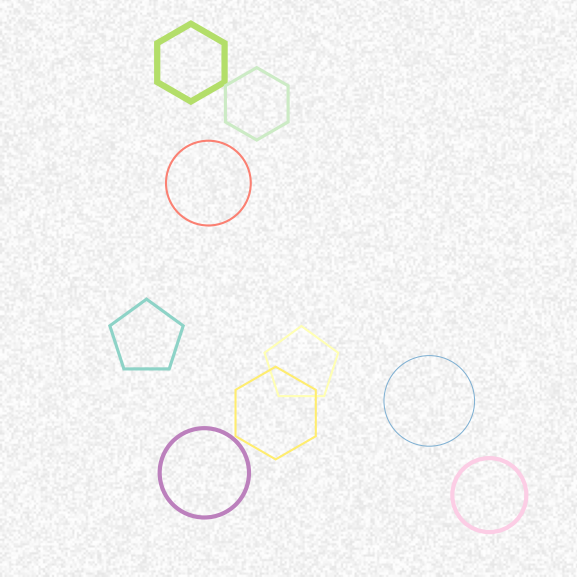[{"shape": "pentagon", "thickness": 1.5, "radius": 0.33, "center": [0.254, 0.414]}, {"shape": "pentagon", "thickness": 1, "radius": 0.34, "center": [0.522, 0.368]}, {"shape": "circle", "thickness": 1, "radius": 0.37, "center": [0.361, 0.682]}, {"shape": "circle", "thickness": 0.5, "radius": 0.39, "center": [0.743, 0.305]}, {"shape": "hexagon", "thickness": 3, "radius": 0.34, "center": [0.331, 0.891]}, {"shape": "circle", "thickness": 2, "radius": 0.32, "center": [0.847, 0.142]}, {"shape": "circle", "thickness": 2, "radius": 0.39, "center": [0.354, 0.18]}, {"shape": "hexagon", "thickness": 1.5, "radius": 0.31, "center": [0.445, 0.819]}, {"shape": "hexagon", "thickness": 1, "radius": 0.4, "center": [0.477, 0.284]}]